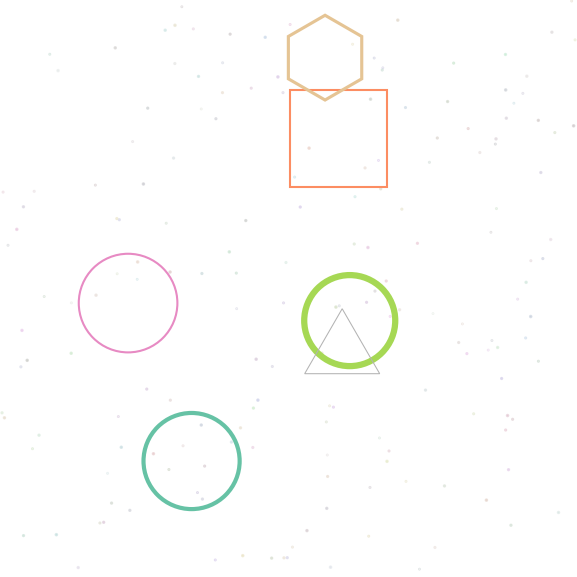[{"shape": "circle", "thickness": 2, "radius": 0.42, "center": [0.332, 0.201]}, {"shape": "square", "thickness": 1, "radius": 0.42, "center": [0.586, 0.759]}, {"shape": "circle", "thickness": 1, "radius": 0.43, "center": [0.222, 0.474]}, {"shape": "circle", "thickness": 3, "radius": 0.39, "center": [0.606, 0.444]}, {"shape": "hexagon", "thickness": 1.5, "radius": 0.37, "center": [0.563, 0.899]}, {"shape": "triangle", "thickness": 0.5, "radius": 0.37, "center": [0.593, 0.39]}]